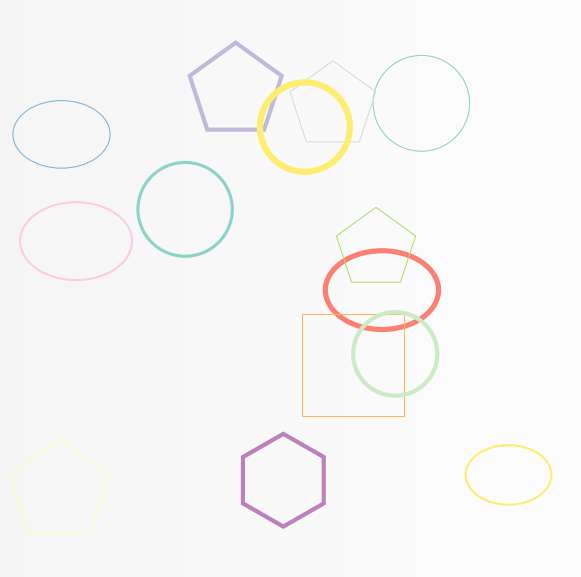[{"shape": "circle", "thickness": 0.5, "radius": 0.41, "center": [0.725, 0.82]}, {"shape": "circle", "thickness": 1.5, "radius": 0.41, "center": [0.318, 0.637]}, {"shape": "pentagon", "thickness": 0.5, "radius": 0.45, "center": [0.103, 0.148]}, {"shape": "pentagon", "thickness": 2, "radius": 0.42, "center": [0.405, 0.842]}, {"shape": "oval", "thickness": 2.5, "radius": 0.49, "center": [0.657, 0.497]}, {"shape": "oval", "thickness": 0.5, "radius": 0.42, "center": [0.106, 0.766]}, {"shape": "square", "thickness": 0.5, "radius": 0.44, "center": [0.608, 0.368]}, {"shape": "pentagon", "thickness": 0.5, "radius": 0.36, "center": [0.647, 0.568]}, {"shape": "oval", "thickness": 1, "radius": 0.48, "center": [0.131, 0.582]}, {"shape": "pentagon", "thickness": 0.5, "radius": 0.39, "center": [0.573, 0.816]}, {"shape": "hexagon", "thickness": 2, "radius": 0.4, "center": [0.487, 0.168]}, {"shape": "circle", "thickness": 2, "radius": 0.36, "center": [0.68, 0.386]}, {"shape": "oval", "thickness": 1, "radius": 0.37, "center": [0.875, 0.177]}, {"shape": "circle", "thickness": 3, "radius": 0.39, "center": [0.525, 0.779]}]